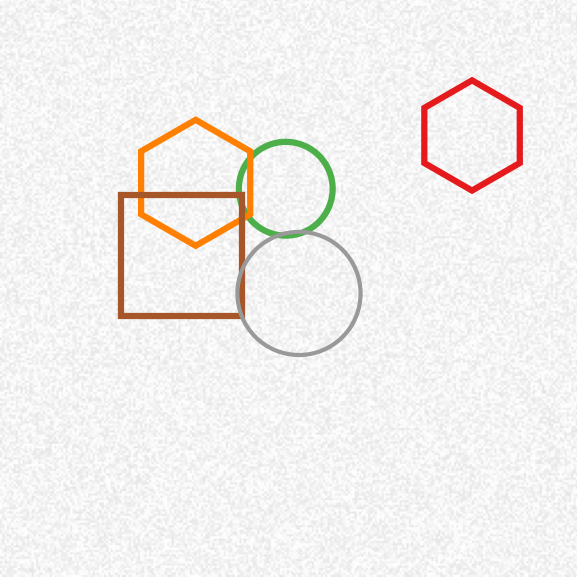[{"shape": "hexagon", "thickness": 3, "radius": 0.48, "center": [0.817, 0.765]}, {"shape": "circle", "thickness": 3, "radius": 0.41, "center": [0.495, 0.672]}, {"shape": "hexagon", "thickness": 3, "radius": 0.55, "center": [0.339, 0.683]}, {"shape": "square", "thickness": 3, "radius": 0.52, "center": [0.314, 0.556]}, {"shape": "circle", "thickness": 2, "radius": 0.53, "center": [0.518, 0.491]}]